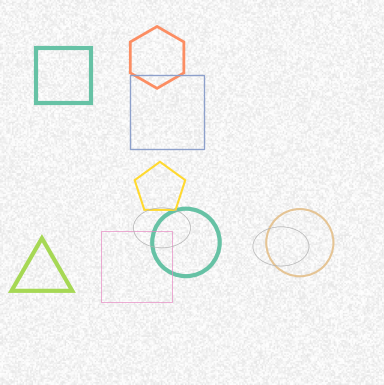[{"shape": "circle", "thickness": 3, "radius": 0.44, "center": [0.483, 0.37]}, {"shape": "square", "thickness": 3, "radius": 0.36, "center": [0.165, 0.805]}, {"shape": "hexagon", "thickness": 2, "radius": 0.4, "center": [0.408, 0.851]}, {"shape": "square", "thickness": 1, "radius": 0.48, "center": [0.434, 0.709]}, {"shape": "square", "thickness": 0.5, "radius": 0.46, "center": [0.354, 0.307]}, {"shape": "triangle", "thickness": 3, "radius": 0.46, "center": [0.109, 0.29]}, {"shape": "pentagon", "thickness": 1.5, "radius": 0.35, "center": [0.415, 0.511]}, {"shape": "circle", "thickness": 1.5, "radius": 0.44, "center": [0.779, 0.37]}, {"shape": "oval", "thickness": 0.5, "radius": 0.36, "center": [0.73, 0.36]}, {"shape": "oval", "thickness": 0.5, "radius": 0.37, "center": [0.421, 0.408]}]